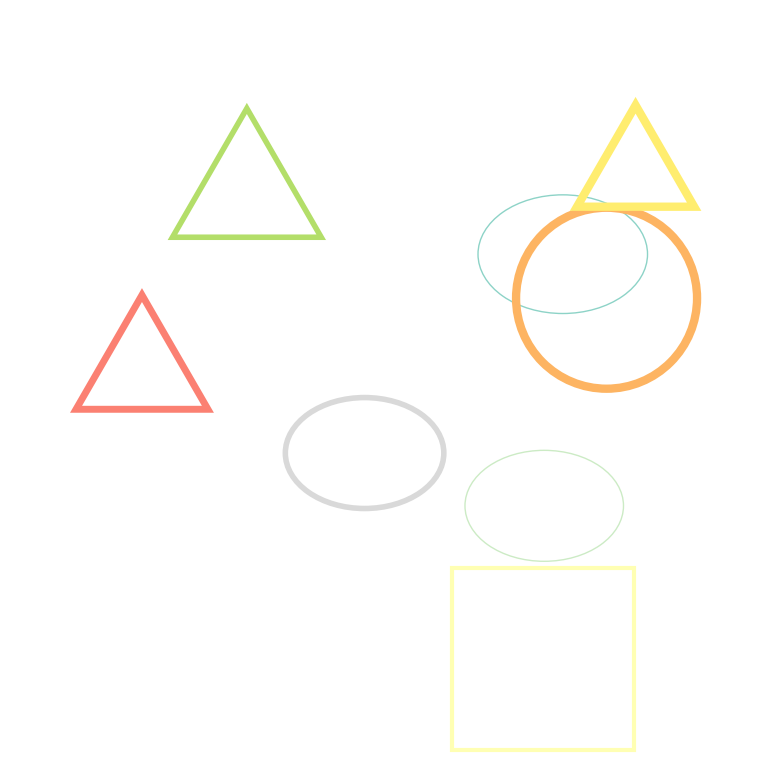[{"shape": "oval", "thickness": 0.5, "radius": 0.55, "center": [0.731, 0.67]}, {"shape": "square", "thickness": 1.5, "radius": 0.59, "center": [0.706, 0.144]}, {"shape": "triangle", "thickness": 2.5, "radius": 0.49, "center": [0.184, 0.518]}, {"shape": "circle", "thickness": 3, "radius": 0.59, "center": [0.788, 0.613]}, {"shape": "triangle", "thickness": 2, "radius": 0.56, "center": [0.321, 0.748]}, {"shape": "oval", "thickness": 2, "radius": 0.51, "center": [0.473, 0.412]}, {"shape": "oval", "thickness": 0.5, "radius": 0.51, "center": [0.707, 0.343]}, {"shape": "triangle", "thickness": 3, "radius": 0.44, "center": [0.825, 0.775]}]